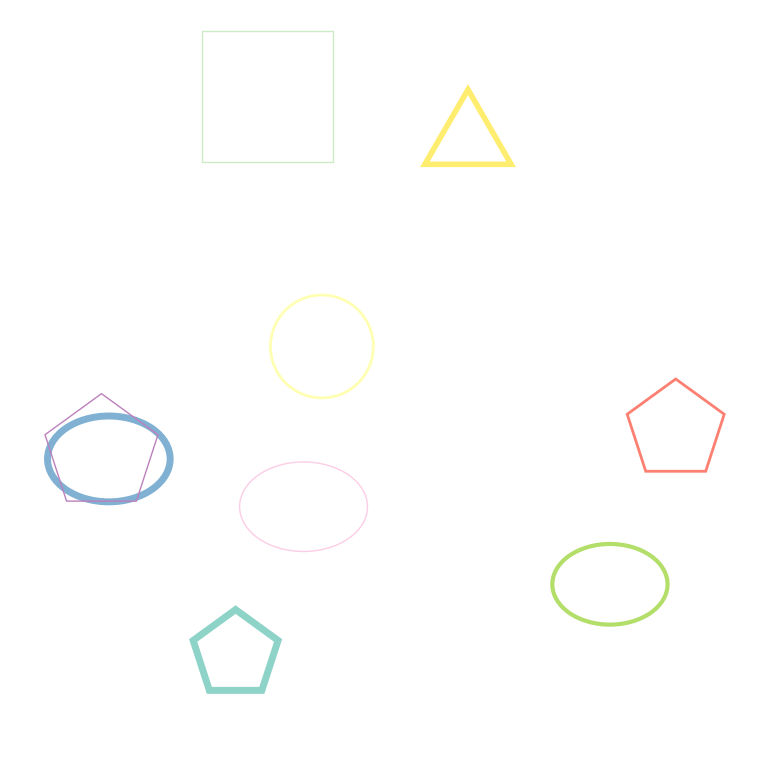[{"shape": "pentagon", "thickness": 2.5, "radius": 0.29, "center": [0.306, 0.15]}, {"shape": "circle", "thickness": 1, "radius": 0.33, "center": [0.418, 0.55]}, {"shape": "pentagon", "thickness": 1, "radius": 0.33, "center": [0.878, 0.442]}, {"shape": "oval", "thickness": 2.5, "radius": 0.4, "center": [0.141, 0.404]}, {"shape": "oval", "thickness": 1.5, "radius": 0.37, "center": [0.792, 0.241]}, {"shape": "oval", "thickness": 0.5, "radius": 0.42, "center": [0.394, 0.342]}, {"shape": "pentagon", "thickness": 0.5, "radius": 0.39, "center": [0.132, 0.412]}, {"shape": "square", "thickness": 0.5, "radius": 0.42, "center": [0.347, 0.875]}, {"shape": "triangle", "thickness": 2, "radius": 0.32, "center": [0.608, 0.819]}]